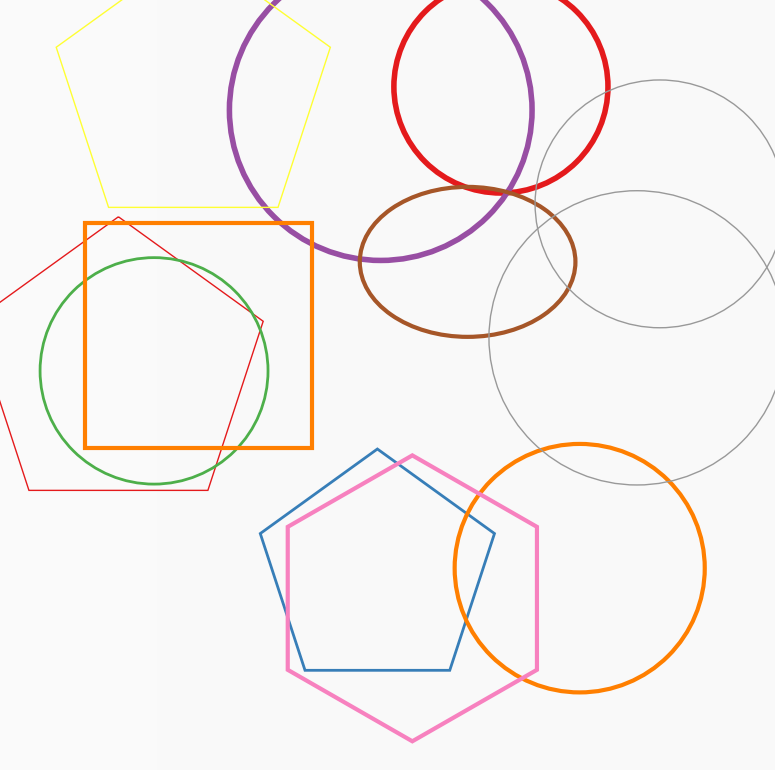[{"shape": "pentagon", "thickness": 0.5, "radius": 0.98, "center": [0.153, 0.522]}, {"shape": "circle", "thickness": 2, "radius": 0.69, "center": [0.646, 0.887]}, {"shape": "pentagon", "thickness": 1, "radius": 0.79, "center": [0.487, 0.258]}, {"shape": "circle", "thickness": 1, "radius": 0.74, "center": [0.199, 0.518]}, {"shape": "circle", "thickness": 2, "radius": 0.98, "center": [0.491, 0.857]}, {"shape": "circle", "thickness": 1.5, "radius": 0.81, "center": [0.748, 0.262]}, {"shape": "square", "thickness": 1.5, "radius": 0.73, "center": [0.256, 0.565]}, {"shape": "pentagon", "thickness": 0.5, "radius": 0.93, "center": [0.249, 0.881]}, {"shape": "oval", "thickness": 1.5, "radius": 0.7, "center": [0.603, 0.66]}, {"shape": "hexagon", "thickness": 1.5, "radius": 0.93, "center": [0.532, 0.223]}, {"shape": "circle", "thickness": 0.5, "radius": 0.96, "center": [0.822, 0.561]}, {"shape": "circle", "thickness": 0.5, "radius": 0.8, "center": [0.851, 0.735]}]